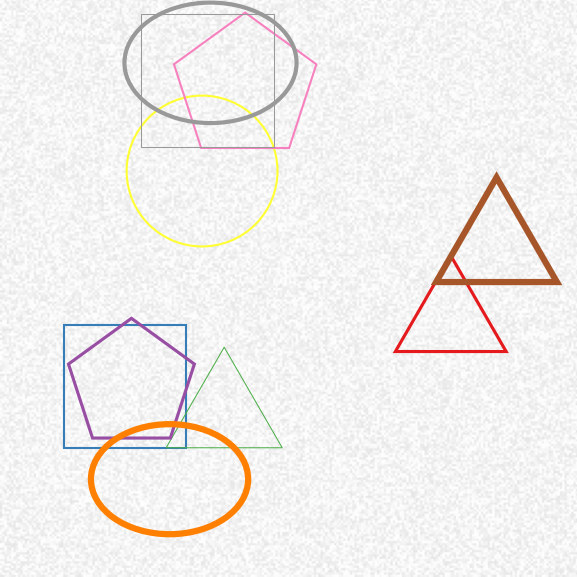[{"shape": "triangle", "thickness": 1.5, "radius": 0.55, "center": [0.781, 0.446]}, {"shape": "square", "thickness": 1, "radius": 0.53, "center": [0.217, 0.33]}, {"shape": "triangle", "thickness": 0.5, "radius": 0.58, "center": [0.388, 0.282]}, {"shape": "pentagon", "thickness": 1.5, "radius": 0.57, "center": [0.228, 0.333]}, {"shape": "oval", "thickness": 3, "radius": 0.68, "center": [0.294, 0.169]}, {"shape": "circle", "thickness": 1, "radius": 0.65, "center": [0.35, 0.703]}, {"shape": "triangle", "thickness": 3, "radius": 0.6, "center": [0.86, 0.571]}, {"shape": "pentagon", "thickness": 1, "radius": 0.65, "center": [0.424, 0.848]}, {"shape": "oval", "thickness": 2, "radius": 0.75, "center": [0.365, 0.89]}, {"shape": "square", "thickness": 0.5, "radius": 0.58, "center": [0.36, 0.859]}]